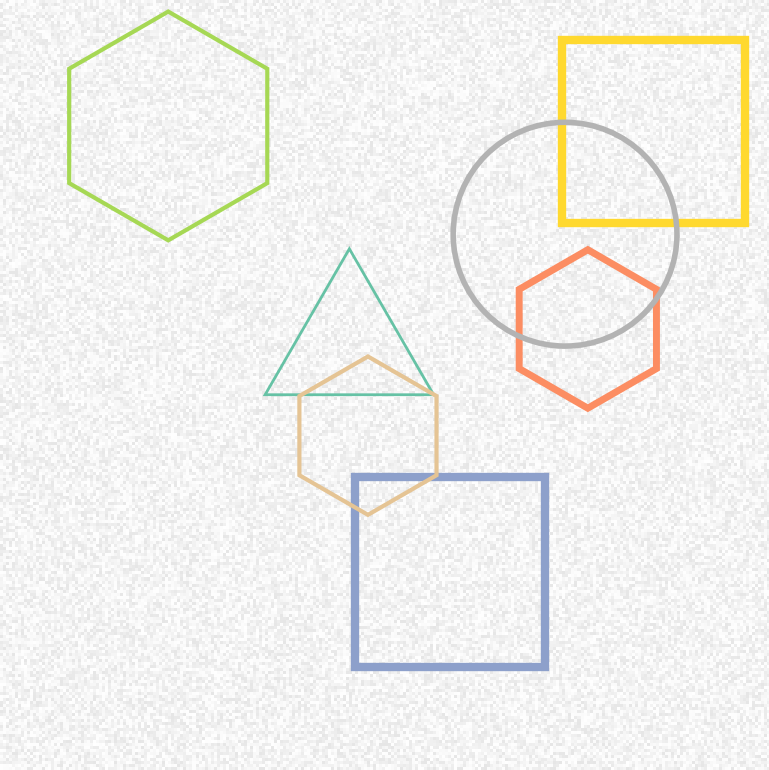[{"shape": "triangle", "thickness": 1, "radius": 0.63, "center": [0.454, 0.551]}, {"shape": "hexagon", "thickness": 2.5, "radius": 0.51, "center": [0.763, 0.573]}, {"shape": "square", "thickness": 3, "radius": 0.61, "center": [0.584, 0.257]}, {"shape": "hexagon", "thickness": 1.5, "radius": 0.74, "center": [0.218, 0.836]}, {"shape": "square", "thickness": 3, "radius": 0.59, "center": [0.849, 0.829]}, {"shape": "hexagon", "thickness": 1.5, "radius": 0.51, "center": [0.478, 0.434]}, {"shape": "circle", "thickness": 2, "radius": 0.73, "center": [0.734, 0.696]}]